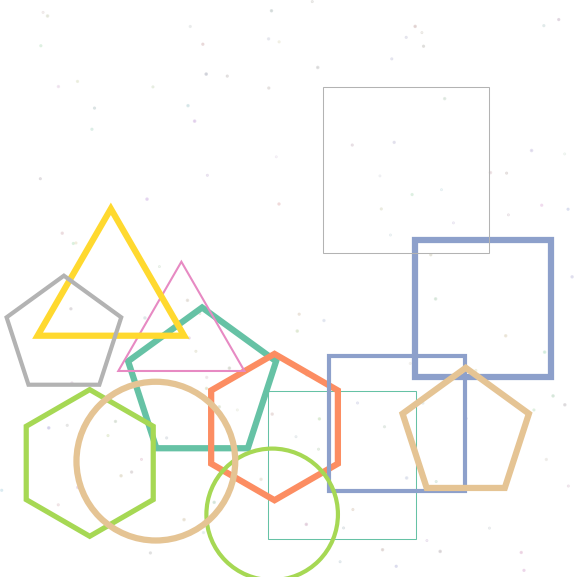[{"shape": "square", "thickness": 0.5, "radius": 0.64, "center": [0.592, 0.194]}, {"shape": "pentagon", "thickness": 3, "radius": 0.67, "center": [0.35, 0.332]}, {"shape": "hexagon", "thickness": 3, "radius": 0.63, "center": [0.475, 0.26]}, {"shape": "square", "thickness": 2, "radius": 0.59, "center": [0.688, 0.266]}, {"shape": "square", "thickness": 3, "radius": 0.59, "center": [0.836, 0.465]}, {"shape": "triangle", "thickness": 1, "radius": 0.63, "center": [0.314, 0.42]}, {"shape": "hexagon", "thickness": 2.5, "radius": 0.63, "center": [0.155, 0.197]}, {"shape": "circle", "thickness": 2, "radius": 0.57, "center": [0.471, 0.108]}, {"shape": "triangle", "thickness": 3, "radius": 0.73, "center": [0.192, 0.491]}, {"shape": "circle", "thickness": 3, "radius": 0.69, "center": [0.27, 0.201]}, {"shape": "pentagon", "thickness": 3, "radius": 0.58, "center": [0.806, 0.247]}, {"shape": "square", "thickness": 0.5, "radius": 0.72, "center": [0.703, 0.705]}, {"shape": "pentagon", "thickness": 2, "radius": 0.52, "center": [0.111, 0.417]}]